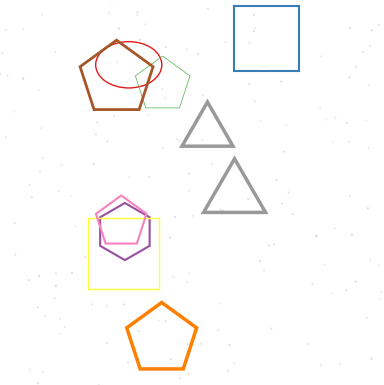[{"shape": "oval", "thickness": 1, "radius": 0.43, "center": [0.334, 0.832]}, {"shape": "square", "thickness": 1.5, "radius": 0.42, "center": [0.691, 0.899]}, {"shape": "pentagon", "thickness": 0.5, "radius": 0.37, "center": [0.422, 0.78]}, {"shape": "hexagon", "thickness": 1.5, "radius": 0.37, "center": [0.324, 0.399]}, {"shape": "pentagon", "thickness": 2.5, "radius": 0.48, "center": [0.42, 0.119]}, {"shape": "square", "thickness": 1, "radius": 0.46, "center": [0.32, 0.341]}, {"shape": "pentagon", "thickness": 2, "radius": 0.5, "center": [0.303, 0.796]}, {"shape": "pentagon", "thickness": 1.5, "radius": 0.35, "center": [0.315, 0.423]}, {"shape": "triangle", "thickness": 2.5, "radius": 0.38, "center": [0.539, 0.659]}, {"shape": "triangle", "thickness": 2.5, "radius": 0.46, "center": [0.609, 0.495]}]